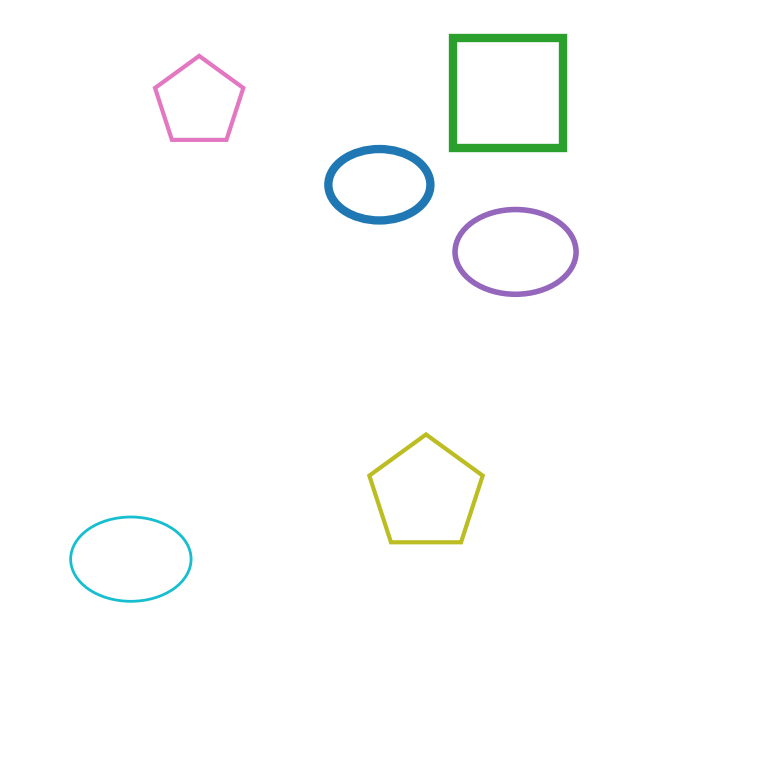[{"shape": "oval", "thickness": 3, "radius": 0.33, "center": [0.493, 0.76]}, {"shape": "square", "thickness": 3, "radius": 0.36, "center": [0.66, 0.879]}, {"shape": "oval", "thickness": 2, "radius": 0.39, "center": [0.67, 0.673]}, {"shape": "pentagon", "thickness": 1.5, "radius": 0.3, "center": [0.259, 0.867]}, {"shape": "pentagon", "thickness": 1.5, "radius": 0.39, "center": [0.553, 0.358]}, {"shape": "oval", "thickness": 1, "radius": 0.39, "center": [0.17, 0.274]}]